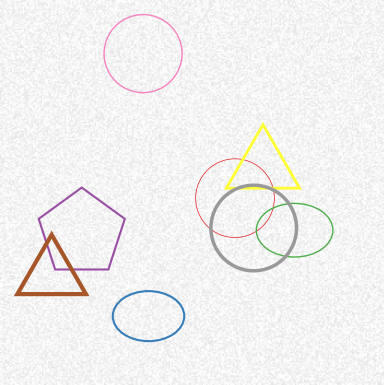[{"shape": "circle", "thickness": 0.5, "radius": 0.51, "center": [0.61, 0.485]}, {"shape": "oval", "thickness": 1.5, "radius": 0.46, "center": [0.386, 0.179]}, {"shape": "oval", "thickness": 1, "radius": 0.5, "center": [0.765, 0.402]}, {"shape": "pentagon", "thickness": 1.5, "radius": 0.59, "center": [0.212, 0.395]}, {"shape": "triangle", "thickness": 2, "radius": 0.55, "center": [0.683, 0.566]}, {"shape": "triangle", "thickness": 3, "radius": 0.51, "center": [0.134, 0.287]}, {"shape": "circle", "thickness": 1, "radius": 0.51, "center": [0.372, 0.861]}, {"shape": "circle", "thickness": 2.5, "radius": 0.56, "center": [0.659, 0.408]}]